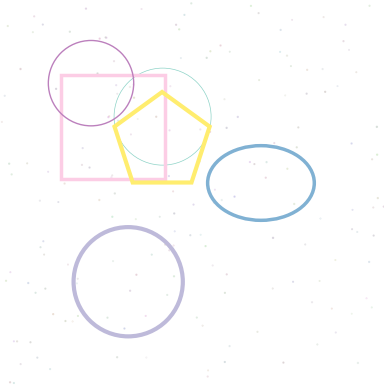[{"shape": "circle", "thickness": 0.5, "radius": 0.63, "center": [0.422, 0.697]}, {"shape": "circle", "thickness": 3, "radius": 0.71, "center": [0.333, 0.268]}, {"shape": "oval", "thickness": 2.5, "radius": 0.69, "center": [0.678, 0.525]}, {"shape": "square", "thickness": 2.5, "radius": 0.68, "center": [0.293, 0.669]}, {"shape": "circle", "thickness": 1, "radius": 0.55, "center": [0.236, 0.784]}, {"shape": "pentagon", "thickness": 3, "radius": 0.65, "center": [0.421, 0.631]}]